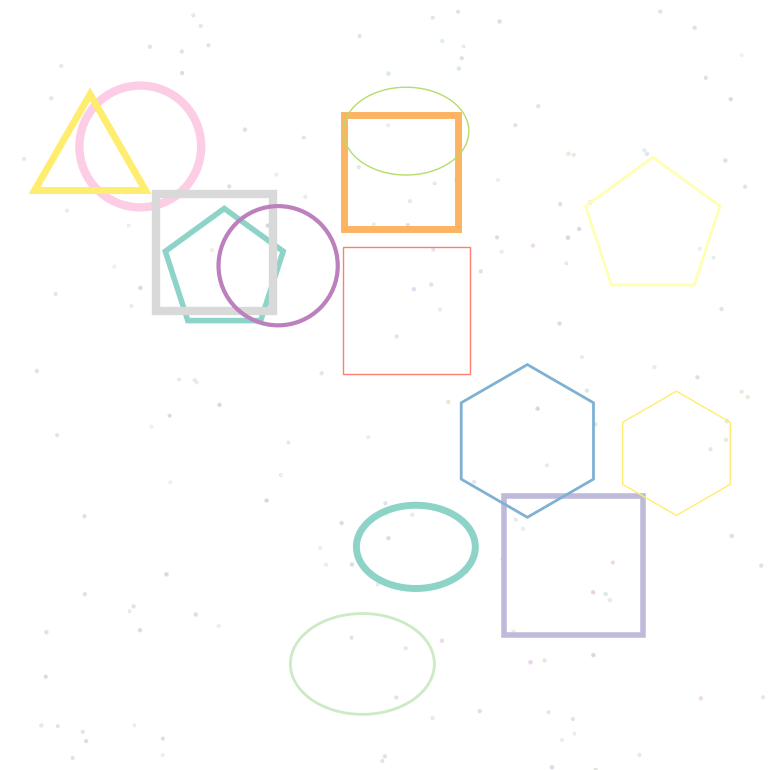[{"shape": "oval", "thickness": 2.5, "radius": 0.39, "center": [0.54, 0.29]}, {"shape": "pentagon", "thickness": 2, "radius": 0.4, "center": [0.291, 0.649]}, {"shape": "pentagon", "thickness": 1, "radius": 0.46, "center": [0.848, 0.704]}, {"shape": "square", "thickness": 2, "radius": 0.45, "center": [0.745, 0.266]}, {"shape": "square", "thickness": 0.5, "radius": 0.41, "center": [0.528, 0.596]}, {"shape": "hexagon", "thickness": 1, "radius": 0.5, "center": [0.685, 0.427]}, {"shape": "square", "thickness": 2.5, "radius": 0.37, "center": [0.521, 0.776]}, {"shape": "oval", "thickness": 0.5, "radius": 0.41, "center": [0.527, 0.83]}, {"shape": "circle", "thickness": 3, "radius": 0.4, "center": [0.182, 0.81]}, {"shape": "square", "thickness": 3, "radius": 0.38, "center": [0.279, 0.672]}, {"shape": "circle", "thickness": 1.5, "radius": 0.39, "center": [0.361, 0.655]}, {"shape": "oval", "thickness": 1, "radius": 0.47, "center": [0.471, 0.138]}, {"shape": "triangle", "thickness": 2.5, "radius": 0.42, "center": [0.117, 0.794]}, {"shape": "hexagon", "thickness": 0.5, "radius": 0.4, "center": [0.878, 0.411]}]